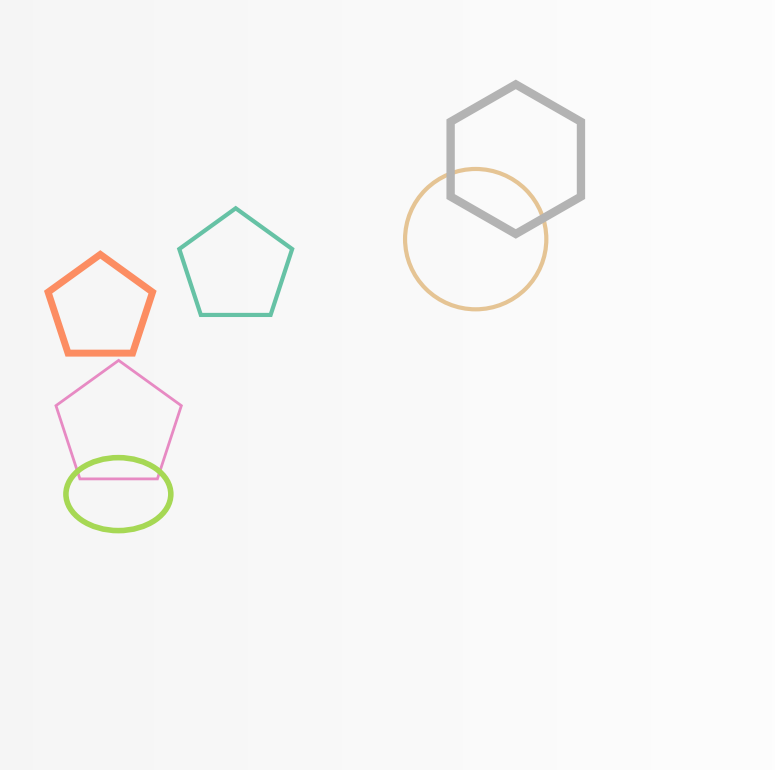[{"shape": "pentagon", "thickness": 1.5, "radius": 0.38, "center": [0.304, 0.653]}, {"shape": "pentagon", "thickness": 2.5, "radius": 0.35, "center": [0.129, 0.599]}, {"shape": "pentagon", "thickness": 1, "radius": 0.43, "center": [0.153, 0.447]}, {"shape": "oval", "thickness": 2, "radius": 0.34, "center": [0.153, 0.358]}, {"shape": "circle", "thickness": 1.5, "radius": 0.46, "center": [0.614, 0.689]}, {"shape": "hexagon", "thickness": 3, "radius": 0.49, "center": [0.666, 0.793]}]